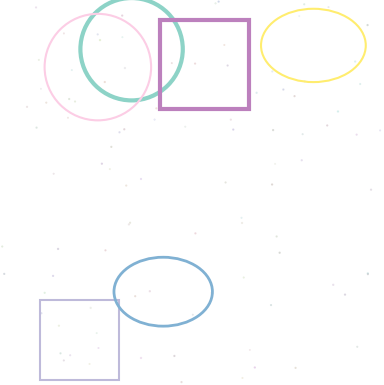[{"shape": "circle", "thickness": 3, "radius": 0.66, "center": [0.342, 0.872]}, {"shape": "square", "thickness": 1.5, "radius": 0.52, "center": [0.207, 0.116]}, {"shape": "oval", "thickness": 2, "radius": 0.64, "center": [0.424, 0.242]}, {"shape": "circle", "thickness": 1.5, "radius": 0.69, "center": [0.254, 0.826]}, {"shape": "square", "thickness": 3, "radius": 0.58, "center": [0.532, 0.833]}, {"shape": "oval", "thickness": 1.5, "radius": 0.68, "center": [0.814, 0.882]}]